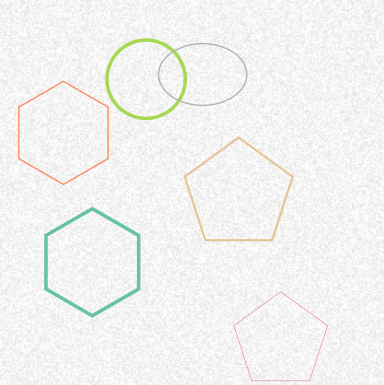[{"shape": "hexagon", "thickness": 2.5, "radius": 0.69, "center": [0.24, 0.319]}, {"shape": "hexagon", "thickness": 1, "radius": 0.67, "center": [0.165, 0.655]}, {"shape": "pentagon", "thickness": 0.5, "radius": 0.64, "center": [0.729, 0.114]}, {"shape": "circle", "thickness": 2.5, "radius": 0.51, "center": [0.38, 0.794]}, {"shape": "pentagon", "thickness": 1.5, "radius": 0.74, "center": [0.62, 0.495]}, {"shape": "oval", "thickness": 1, "radius": 0.57, "center": [0.526, 0.806]}]